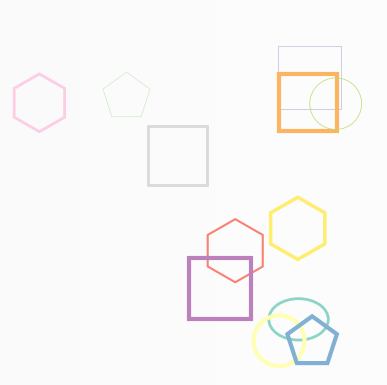[{"shape": "oval", "thickness": 2, "radius": 0.38, "center": [0.77, 0.171]}, {"shape": "circle", "thickness": 3, "radius": 0.33, "center": [0.72, 0.115]}, {"shape": "square", "thickness": 0.5, "radius": 0.41, "center": [0.799, 0.798]}, {"shape": "hexagon", "thickness": 1.5, "radius": 0.41, "center": [0.607, 0.349]}, {"shape": "pentagon", "thickness": 3, "radius": 0.34, "center": [0.805, 0.111]}, {"shape": "square", "thickness": 3, "radius": 0.37, "center": [0.795, 0.733]}, {"shape": "circle", "thickness": 0.5, "radius": 0.33, "center": [0.866, 0.731]}, {"shape": "hexagon", "thickness": 2, "radius": 0.38, "center": [0.102, 0.733]}, {"shape": "square", "thickness": 2, "radius": 0.38, "center": [0.459, 0.596]}, {"shape": "square", "thickness": 3, "radius": 0.4, "center": [0.567, 0.25]}, {"shape": "pentagon", "thickness": 0.5, "radius": 0.32, "center": [0.327, 0.749]}, {"shape": "hexagon", "thickness": 2.5, "radius": 0.4, "center": [0.768, 0.407]}]